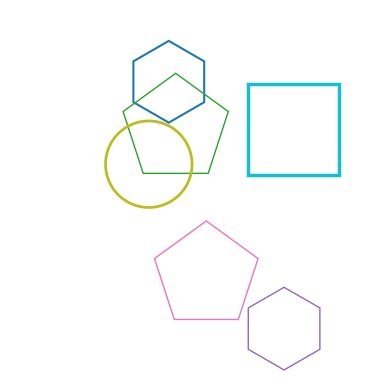[{"shape": "hexagon", "thickness": 1.5, "radius": 0.53, "center": [0.438, 0.788]}, {"shape": "pentagon", "thickness": 1, "radius": 0.72, "center": [0.456, 0.666]}, {"shape": "hexagon", "thickness": 1, "radius": 0.54, "center": [0.738, 0.146]}, {"shape": "pentagon", "thickness": 1, "radius": 0.71, "center": [0.536, 0.285]}, {"shape": "circle", "thickness": 2, "radius": 0.56, "center": [0.386, 0.574]}, {"shape": "square", "thickness": 2.5, "radius": 0.59, "center": [0.763, 0.664]}]